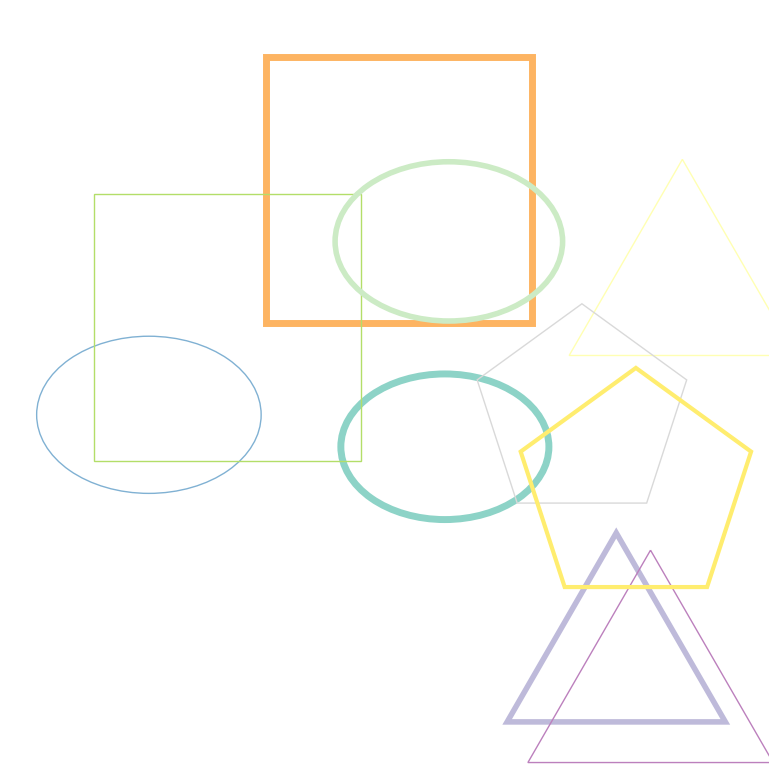[{"shape": "oval", "thickness": 2.5, "radius": 0.68, "center": [0.578, 0.42]}, {"shape": "triangle", "thickness": 0.5, "radius": 0.85, "center": [0.886, 0.623]}, {"shape": "triangle", "thickness": 2, "radius": 0.82, "center": [0.8, 0.144]}, {"shape": "oval", "thickness": 0.5, "radius": 0.73, "center": [0.193, 0.461]}, {"shape": "square", "thickness": 2.5, "radius": 0.87, "center": [0.518, 0.753]}, {"shape": "square", "thickness": 0.5, "radius": 0.87, "center": [0.296, 0.575]}, {"shape": "pentagon", "thickness": 0.5, "radius": 0.72, "center": [0.756, 0.462]}, {"shape": "triangle", "thickness": 0.5, "radius": 0.92, "center": [0.845, 0.102]}, {"shape": "oval", "thickness": 2, "radius": 0.74, "center": [0.583, 0.687]}, {"shape": "pentagon", "thickness": 1.5, "radius": 0.79, "center": [0.826, 0.365]}]